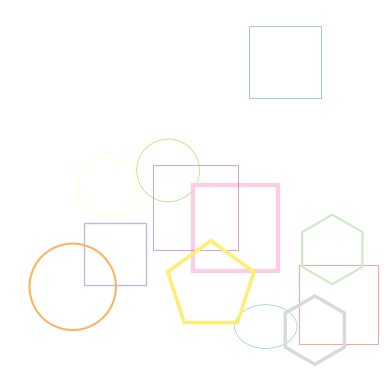[{"shape": "oval", "thickness": 0.5, "radius": 0.41, "center": [0.69, 0.152]}, {"shape": "hexagon", "thickness": 0.5, "radius": 0.43, "center": [0.279, 0.517]}, {"shape": "square", "thickness": 1, "radius": 0.4, "center": [0.298, 0.339]}, {"shape": "square", "thickness": 0.5, "radius": 0.51, "center": [0.88, 0.209]}, {"shape": "square", "thickness": 0.5, "radius": 0.47, "center": [0.741, 0.839]}, {"shape": "circle", "thickness": 1.5, "radius": 0.56, "center": [0.189, 0.255]}, {"shape": "circle", "thickness": 0.5, "radius": 0.41, "center": [0.437, 0.557]}, {"shape": "square", "thickness": 3, "radius": 0.55, "center": [0.611, 0.408]}, {"shape": "hexagon", "thickness": 2.5, "radius": 0.44, "center": [0.818, 0.142]}, {"shape": "square", "thickness": 0.5, "radius": 0.55, "center": [0.508, 0.462]}, {"shape": "hexagon", "thickness": 1.5, "radius": 0.45, "center": [0.863, 0.352]}, {"shape": "pentagon", "thickness": 2.5, "radius": 0.59, "center": [0.548, 0.257]}]